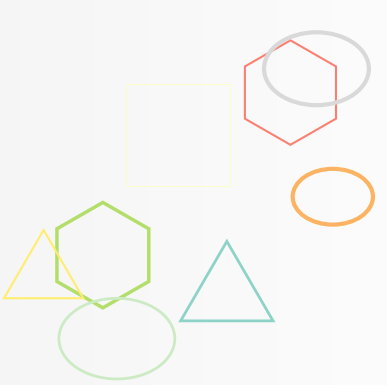[{"shape": "triangle", "thickness": 2, "radius": 0.69, "center": [0.585, 0.235]}, {"shape": "square", "thickness": 0.5, "radius": 0.66, "center": [0.46, 0.649]}, {"shape": "hexagon", "thickness": 1.5, "radius": 0.68, "center": [0.75, 0.76]}, {"shape": "oval", "thickness": 3, "radius": 0.52, "center": [0.859, 0.489]}, {"shape": "hexagon", "thickness": 2.5, "radius": 0.68, "center": [0.265, 0.337]}, {"shape": "oval", "thickness": 3, "radius": 0.68, "center": [0.817, 0.821]}, {"shape": "oval", "thickness": 2, "radius": 0.75, "center": [0.302, 0.12]}, {"shape": "triangle", "thickness": 1.5, "radius": 0.59, "center": [0.113, 0.284]}]